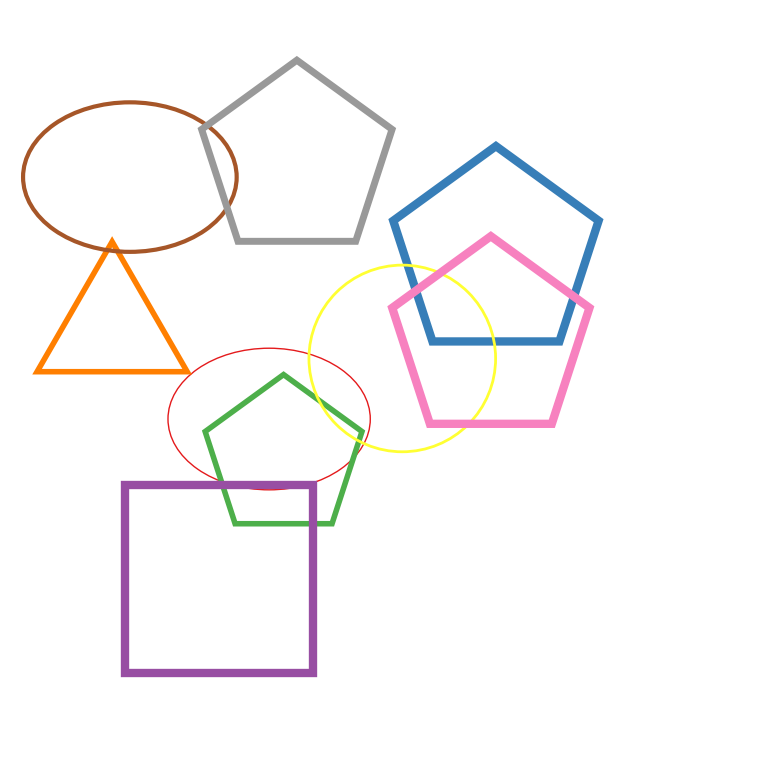[{"shape": "oval", "thickness": 0.5, "radius": 0.66, "center": [0.35, 0.456]}, {"shape": "pentagon", "thickness": 3, "radius": 0.7, "center": [0.644, 0.67]}, {"shape": "pentagon", "thickness": 2, "radius": 0.54, "center": [0.368, 0.406]}, {"shape": "square", "thickness": 3, "radius": 0.61, "center": [0.285, 0.248]}, {"shape": "triangle", "thickness": 2, "radius": 0.56, "center": [0.146, 0.574]}, {"shape": "circle", "thickness": 1, "radius": 0.61, "center": [0.522, 0.534]}, {"shape": "oval", "thickness": 1.5, "radius": 0.69, "center": [0.169, 0.77]}, {"shape": "pentagon", "thickness": 3, "radius": 0.67, "center": [0.637, 0.559]}, {"shape": "pentagon", "thickness": 2.5, "radius": 0.65, "center": [0.386, 0.792]}]